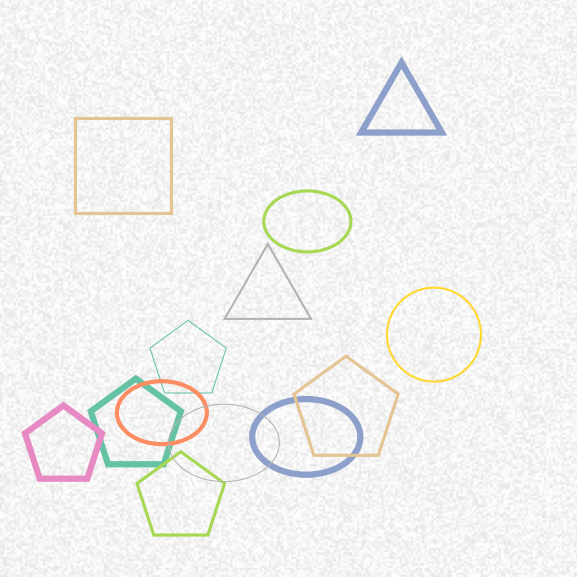[{"shape": "pentagon", "thickness": 0.5, "radius": 0.35, "center": [0.326, 0.375]}, {"shape": "pentagon", "thickness": 3, "radius": 0.41, "center": [0.235, 0.262]}, {"shape": "oval", "thickness": 2, "radius": 0.39, "center": [0.28, 0.285]}, {"shape": "triangle", "thickness": 3, "radius": 0.4, "center": [0.695, 0.81]}, {"shape": "oval", "thickness": 3, "radius": 0.47, "center": [0.53, 0.243]}, {"shape": "pentagon", "thickness": 3, "radius": 0.35, "center": [0.11, 0.227]}, {"shape": "pentagon", "thickness": 1.5, "radius": 0.4, "center": [0.313, 0.137]}, {"shape": "oval", "thickness": 1.5, "radius": 0.38, "center": [0.532, 0.616]}, {"shape": "circle", "thickness": 1, "radius": 0.41, "center": [0.751, 0.42]}, {"shape": "square", "thickness": 1.5, "radius": 0.41, "center": [0.213, 0.713]}, {"shape": "pentagon", "thickness": 1.5, "radius": 0.47, "center": [0.599, 0.287]}, {"shape": "oval", "thickness": 0.5, "radius": 0.48, "center": [0.388, 0.232]}, {"shape": "triangle", "thickness": 1, "radius": 0.43, "center": [0.464, 0.49]}]